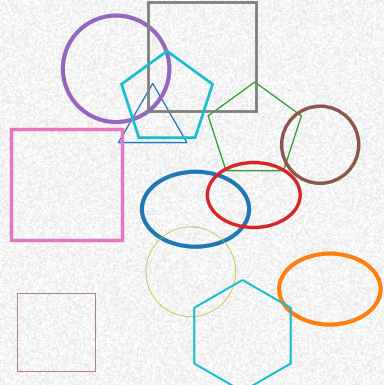[{"shape": "oval", "thickness": 3, "radius": 0.7, "center": [0.508, 0.457]}, {"shape": "triangle", "thickness": 1, "radius": 0.51, "center": [0.397, 0.681]}, {"shape": "oval", "thickness": 3, "radius": 0.66, "center": [0.857, 0.249]}, {"shape": "pentagon", "thickness": 1, "radius": 0.64, "center": [0.662, 0.66]}, {"shape": "oval", "thickness": 2.5, "radius": 0.6, "center": [0.659, 0.493]}, {"shape": "circle", "thickness": 3, "radius": 0.69, "center": [0.302, 0.821]}, {"shape": "circle", "thickness": 2.5, "radius": 0.5, "center": [0.832, 0.624]}, {"shape": "square", "thickness": 0.5, "radius": 0.5, "center": [0.146, 0.138]}, {"shape": "square", "thickness": 2.5, "radius": 0.72, "center": [0.172, 0.52]}, {"shape": "square", "thickness": 2, "radius": 0.7, "center": [0.525, 0.854]}, {"shape": "circle", "thickness": 0.5, "radius": 0.58, "center": [0.496, 0.294]}, {"shape": "pentagon", "thickness": 2, "radius": 0.62, "center": [0.434, 0.743]}, {"shape": "hexagon", "thickness": 1.5, "radius": 0.72, "center": [0.63, 0.128]}]